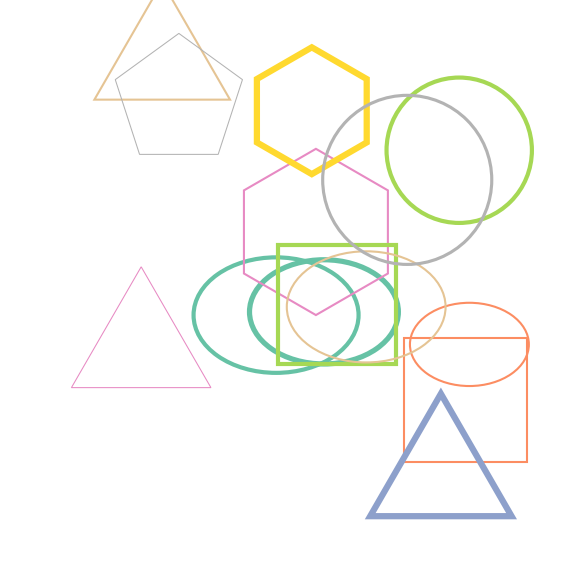[{"shape": "oval", "thickness": 2, "radius": 0.71, "center": [0.478, 0.453]}, {"shape": "oval", "thickness": 2.5, "radius": 0.64, "center": [0.561, 0.459]}, {"shape": "oval", "thickness": 1, "radius": 0.51, "center": [0.813, 0.403]}, {"shape": "square", "thickness": 1, "radius": 0.53, "center": [0.807, 0.306]}, {"shape": "triangle", "thickness": 3, "radius": 0.71, "center": [0.763, 0.176]}, {"shape": "hexagon", "thickness": 1, "radius": 0.72, "center": [0.547, 0.597]}, {"shape": "triangle", "thickness": 0.5, "radius": 0.7, "center": [0.244, 0.398]}, {"shape": "square", "thickness": 2, "radius": 0.51, "center": [0.583, 0.472]}, {"shape": "circle", "thickness": 2, "radius": 0.63, "center": [0.795, 0.739]}, {"shape": "hexagon", "thickness": 3, "radius": 0.55, "center": [0.54, 0.807]}, {"shape": "oval", "thickness": 1, "radius": 0.69, "center": [0.634, 0.468]}, {"shape": "triangle", "thickness": 1, "radius": 0.68, "center": [0.281, 0.894]}, {"shape": "pentagon", "thickness": 0.5, "radius": 0.58, "center": [0.31, 0.825]}, {"shape": "circle", "thickness": 1.5, "radius": 0.73, "center": [0.705, 0.688]}]